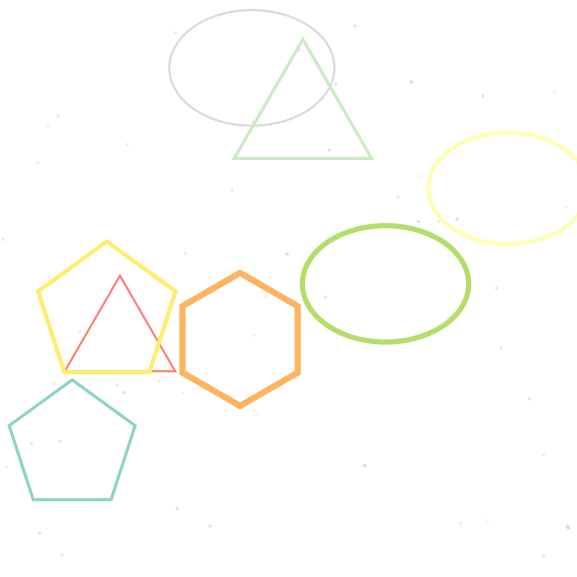[{"shape": "pentagon", "thickness": 1.5, "radius": 0.57, "center": [0.125, 0.227]}, {"shape": "oval", "thickness": 2, "radius": 0.69, "center": [0.879, 0.673]}, {"shape": "triangle", "thickness": 1, "radius": 0.55, "center": [0.208, 0.411]}, {"shape": "hexagon", "thickness": 3, "radius": 0.58, "center": [0.416, 0.411]}, {"shape": "oval", "thickness": 2.5, "radius": 0.72, "center": [0.668, 0.508]}, {"shape": "oval", "thickness": 1, "radius": 0.72, "center": [0.436, 0.882]}, {"shape": "triangle", "thickness": 1.5, "radius": 0.69, "center": [0.525, 0.793]}, {"shape": "pentagon", "thickness": 2, "radius": 0.63, "center": [0.185, 0.456]}]